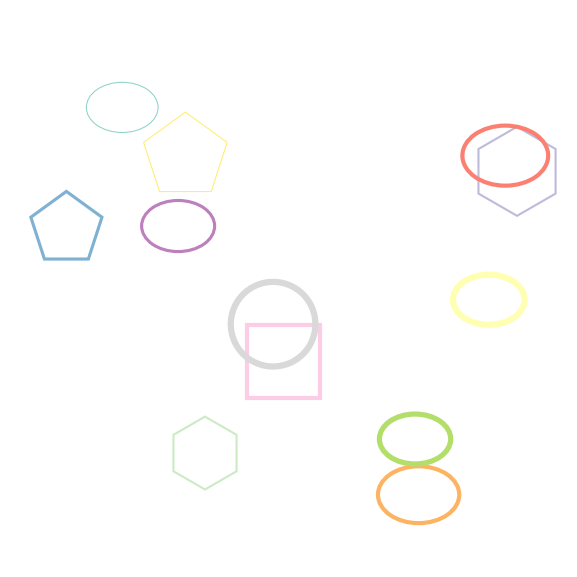[{"shape": "oval", "thickness": 0.5, "radius": 0.31, "center": [0.212, 0.813]}, {"shape": "oval", "thickness": 3, "radius": 0.31, "center": [0.846, 0.48]}, {"shape": "hexagon", "thickness": 1, "radius": 0.39, "center": [0.895, 0.703]}, {"shape": "oval", "thickness": 2, "radius": 0.37, "center": [0.875, 0.73]}, {"shape": "pentagon", "thickness": 1.5, "radius": 0.32, "center": [0.115, 0.603]}, {"shape": "oval", "thickness": 2, "radius": 0.35, "center": [0.725, 0.143]}, {"shape": "oval", "thickness": 2.5, "radius": 0.31, "center": [0.719, 0.239]}, {"shape": "square", "thickness": 2, "radius": 0.32, "center": [0.49, 0.374]}, {"shape": "circle", "thickness": 3, "radius": 0.37, "center": [0.473, 0.438]}, {"shape": "oval", "thickness": 1.5, "radius": 0.32, "center": [0.308, 0.608]}, {"shape": "hexagon", "thickness": 1, "radius": 0.32, "center": [0.355, 0.215]}, {"shape": "pentagon", "thickness": 0.5, "radius": 0.38, "center": [0.321, 0.729]}]